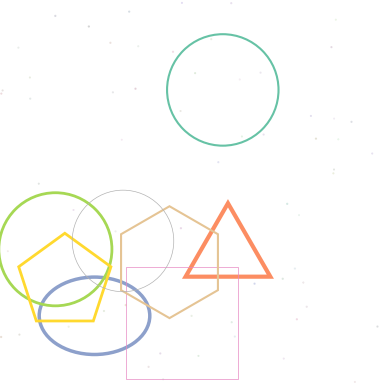[{"shape": "circle", "thickness": 1.5, "radius": 0.72, "center": [0.579, 0.766]}, {"shape": "triangle", "thickness": 3, "radius": 0.64, "center": [0.592, 0.345]}, {"shape": "oval", "thickness": 2.5, "radius": 0.72, "center": [0.245, 0.18]}, {"shape": "square", "thickness": 0.5, "radius": 0.73, "center": [0.473, 0.16]}, {"shape": "circle", "thickness": 2, "radius": 0.73, "center": [0.144, 0.353]}, {"shape": "pentagon", "thickness": 2, "radius": 0.63, "center": [0.168, 0.268]}, {"shape": "hexagon", "thickness": 1.5, "radius": 0.73, "center": [0.44, 0.319]}, {"shape": "circle", "thickness": 0.5, "radius": 0.66, "center": [0.319, 0.374]}]